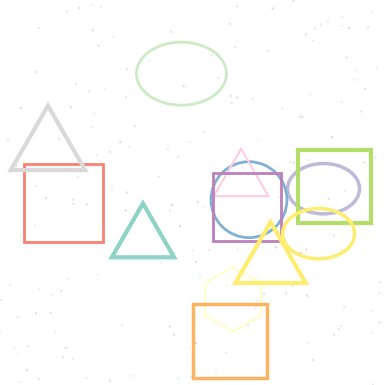[{"shape": "triangle", "thickness": 3, "radius": 0.47, "center": [0.371, 0.378]}, {"shape": "hexagon", "thickness": 1, "radius": 0.42, "center": [0.606, 0.223]}, {"shape": "oval", "thickness": 2.5, "radius": 0.47, "center": [0.84, 0.51]}, {"shape": "square", "thickness": 2, "radius": 0.51, "center": [0.165, 0.473]}, {"shape": "circle", "thickness": 2, "radius": 0.49, "center": [0.647, 0.481]}, {"shape": "square", "thickness": 2.5, "radius": 0.48, "center": [0.597, 0.115]}, {"shape": "square", "thickness": 3, "radius": 0.47, "center": [0.87, 0.515]}, {"shape": "triangle", "thickness": 1.5, "radius": 0.41, "center": [0.626, 0.531]}, {"shape": "triangle", "thickness": 3, "radius": 0.56, "center": [0.125, 0.614]}, {"shape": "square", "thickness": 2, "radius": 0.44, "center": [0.641, 0.463]}, {"shape": "oval", "thickness": 2, "radius": 0.58, "center": [0.471, 0.809]}, {"shape": "oval", "thickness": 2.5, "radius": 0.47, "center": [0.828, 0.393]}, {"shape": "triangle", "thickness": 3, "radius": 0.53, "center": [0.703, 0.318]}]